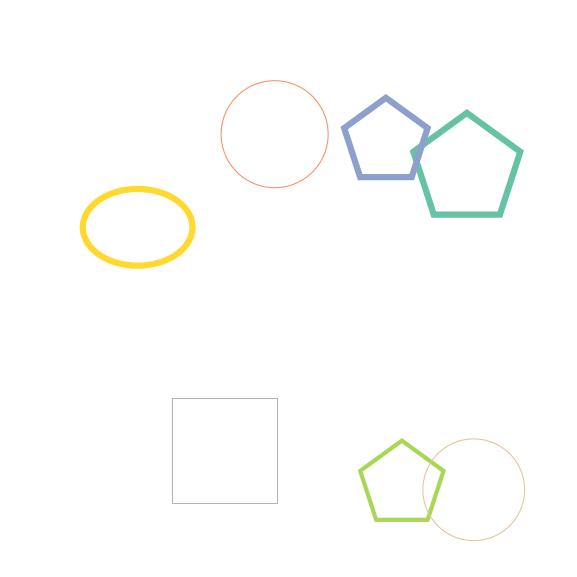[{"shape": "pentagon", "thickness": 3, "radius": 0.49, "center": [0.808, 0.706]}, {"shape": "circle", "thickness": 0.5, "radius": 0.46, "center": [0.476, 0.767]}, {"shape": "pentagon", "thickness": 3, "radius": 0.38, "center": [0.668, 0.754]}, {"shape": "pentagon", "thickness": 2, "radius": 0.38, "center": [0.696, 0.16]}, {"shape": "oval", "thickness": 3, "radius": 0.47, "center": [0.238, 0.606]}, {"shape": "circle", "thickness": 0.5, "radius": 0.44, "center": [0.82, 0.151]}, {"shape": "square", "thickness": 0.5, "radius": 0.46, "center": [0.388, 0.219]}]